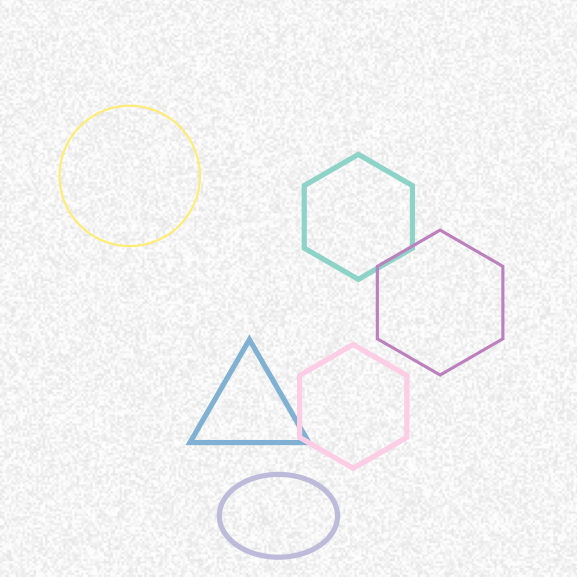[{"shape": "hexagon", "thickness": 2.5, "radius": 0.54, "center": [0.621, 0.624]}, {"shape": "oval", "thickness": 2.5, "radius": 0.51, "center": [0.482, 0.106]}, {"shape": "triangle", "thickness": 2.5, "radius": 0.59, "center": [0.432, 0.292]}, {"shape": "hexagon", "thickness": 2.5, "radius": 0.54, "center": [0.612, 0.295]}, {"shape": "hexagon", "thickness": 1.5, "radius": 0.63, "center": [0.762, 0.475]}, {"shape": "circle", "thickness": 1, "radius": 0.61, "center": [0.225, 0.695]}]